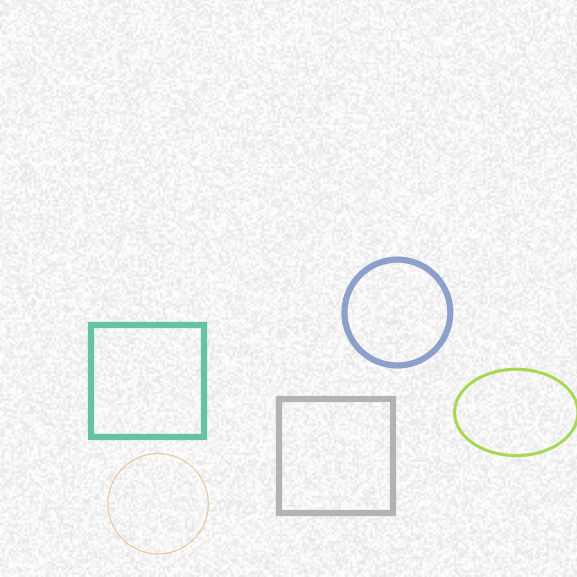[{"shape": "square", "thickness": 3, "radius": 0.49, "center": [0.255, 0.339]}, {"shape": "circle", "thickness": 3, "radius": 0.46, "center": [0.688, 0.458]}, {"shape": "oval", "thickness": 1.5, "radius": 0.53, "center": [0.894, 0.285]}, {"shape": "circle", "thickness": 0.5, "radius": 0.43, "center": [0.274, 0.127]}, {"shape": "square", "thickness": 3, "radius": 0.49, "center": [0.581, 0.209]}]